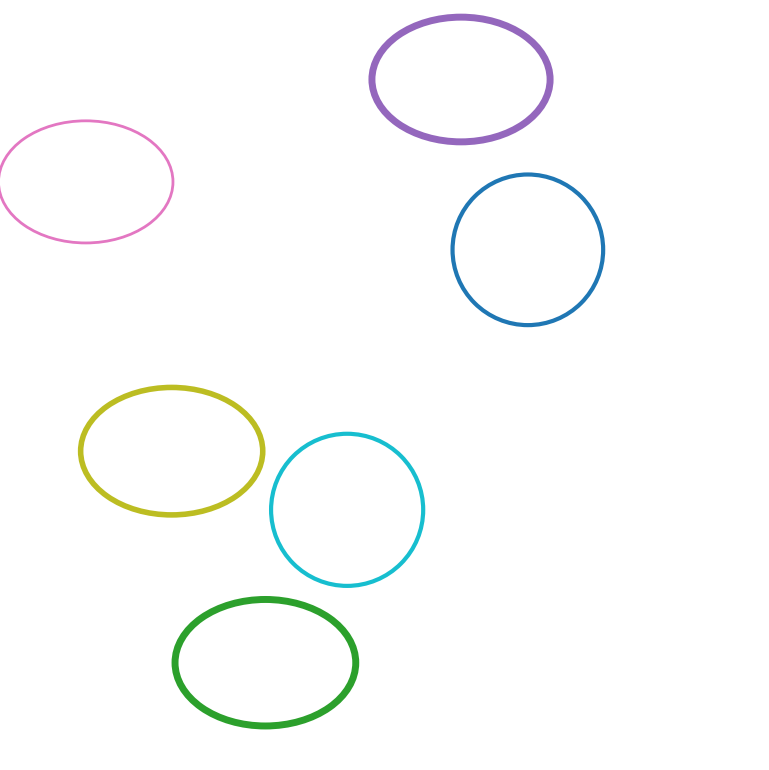[{"shape": "circle", "thickness": 1.5, "radius": 0.49, "center": [0.686, 0.676]}, {"shape": "oval", "thickness": 2.5, "radius": 0.59, "center": [0.345, 0.139]}, {"shape": "oval", "thickness": 2.5, "radius": 0.58, "center": [0.599, 0.897]}, {"shape": "oval", "thickness": 1, "radius": 0.57, "center": [0.111, 0.764]}, {"shape": "oval", "thickness": 2, "radius": 0.59, "center": [0.223, 0.414]}, {"shape": "circle", "thickness": 1.5, "radius": 0.49, "center": [0.451, 0.338]}]